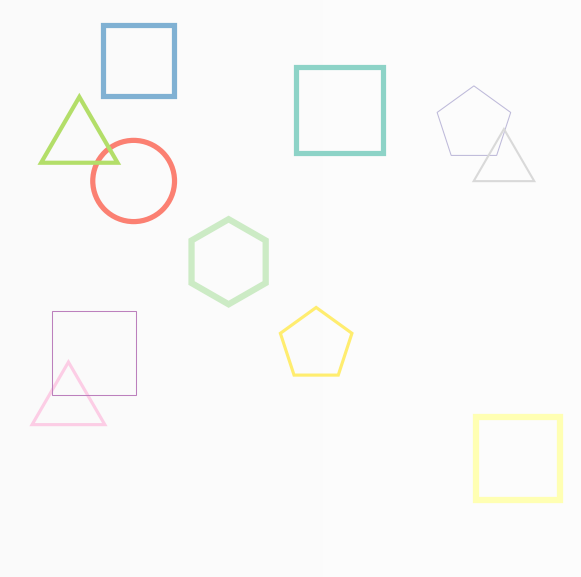[{"shape": "square", "thickness": 2.5, "radius": 0.37, "center": [0.584, 0.808]}, {"shape": "square", "thickness": 3, "radius": 0.36, "center": [0.891, 0.205]}, {"shape": "pentagon", "thickness": 0.5, "radius": 0.33, "center": [0.815, 0.784]}, {"shape": "circle", "thickness": 2.5, "radius": 0.35, "center": [0.23, 0.686]}, {"shape": "square", "thickness": 2.5, "radius": 0.31, "center": [0.238, 0.895]}, {"shape": "triangle", "thickness": 2, "radius": 0.38, "center": [0.137, 0.755]}, {"shape": "triangle", "thickness": 1.5, "radius": 0.36, "center": [0.118, 0.3]}, {"shape": "triangle", "thickness": 1, "radius": 0.3, "center": [0.867, 0.716]}, {"shape": "square", "thickness": 0.5, "radius": 0.36, "center": [0.162, 0.387]}, {"shape": "hexagon", "thickness": 3, "radius": 0.37, "center": [0.393, 0.546]}, {"shape": "pentagon", "thickness": 1.5, "radius": 0.32, "center": [0.544, 0.402]}]